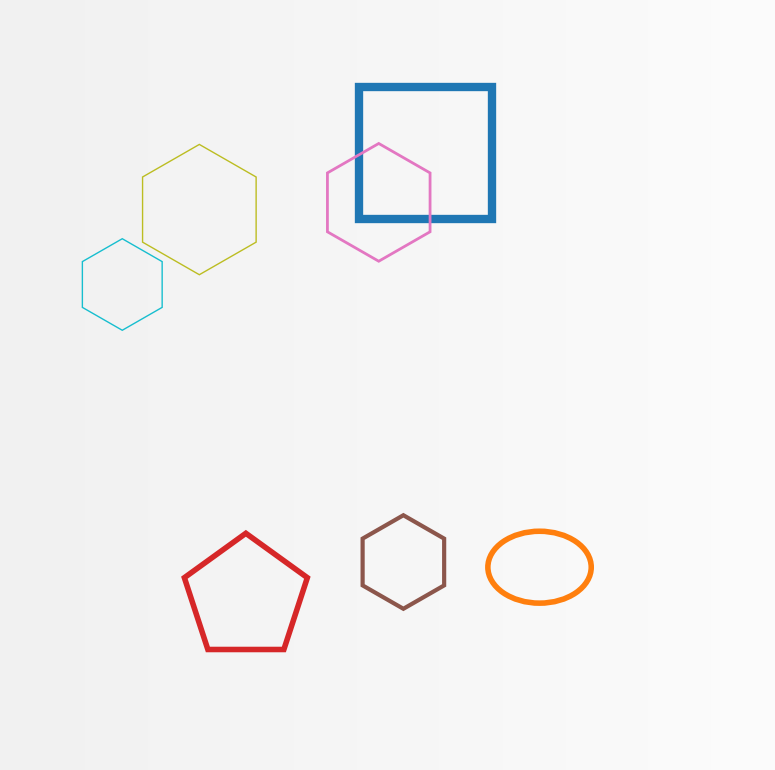[{"shape": "square", "thickness": 3, "radius": 0.43, "center": [0.549, 0.801]}, {"shape": "oval", "thickness": 2, "radius": 0.33, "center": [0.696, 0.263]}, {"shape": "pentagon", "thickness": 2, "radius": 0.42, "center": [0.317, 0.224]}, {"shape": "hexagon", "thickness": 1.5, "radius": 0.3, "center": [0.52, 0.27]}, {"shape": "hexagon", "thickness": 1, "radius": 0.38, "center": [0.489, 0.737]}, {"shape": "hexagon", "thickness": 0.5, "radius": 0.42, "center": [0.257, 0.728]}, {"shape": "hexagon", "thickness": 0.5, "radius": 0.3, "center": [0.158, 0.631]}]